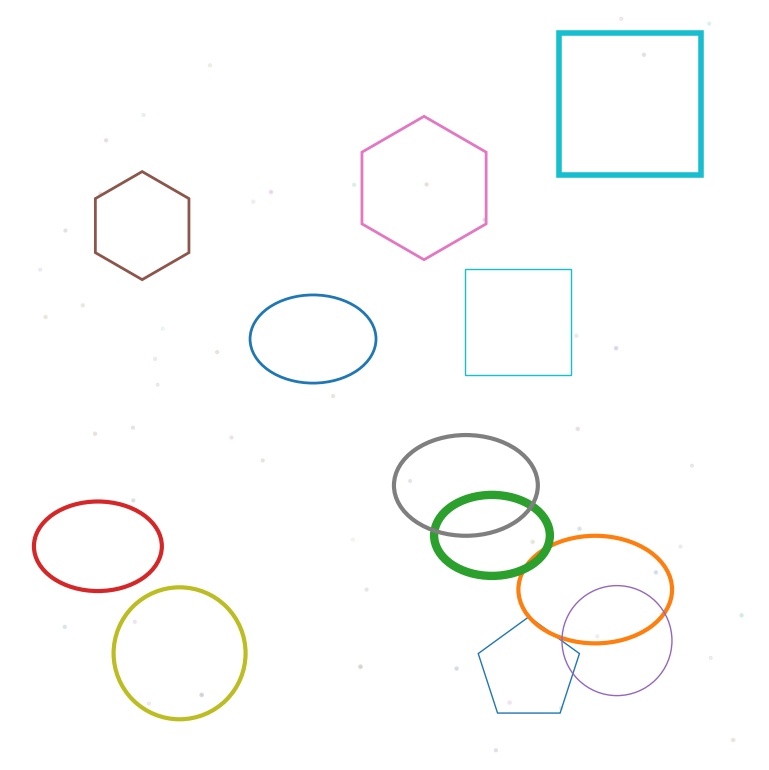[{"shape": "pentagon", "thickness": 0.5, "radius": 0.35, "center": [0.687, 0.13]}, {"shape": "oval", "thickness": 1, "radius": 0.41, "center": [0.407, 0.56]}, {"shape": "oval", "thickness": 1.5, "radius": 0.5, "center": [0.773, 0.234]}, {"shape": "oval", "thickness": 3, "radius": 0.38, "center": [0.639, 0.305]}, {"shape": "oval", "thickness": 1.5, "radius": 0.42, "center": [0.127, 0.291]}, {"shape": "circle", "thickness": 0.5, "radius": 0.36, "center": [0.801, 0.168]}, {"shape": "hexagon", "thickness": 1, "radius": 0.35, "center": [0.185, 0.707]}, {"shape": "hexagon", "thickness": 1, "radius": 0.47, "center": [0.551, 0.756]}, {"shape": "oval", "thickness": 1.5, "radius": 0.47, "center": [0.605, 0.37]}, {"shape": "circle", "thickness": 1.5, "radius": 0.43, "center": [0.233, 0.152]}, {"shape": "square", "thickness": 0.5, "radius": 0.34, "center": [0.672, 0.582]}, {"shape": "square", "thickness": 2, "radius": 0.46, "center": [0.819, 0.865]}]